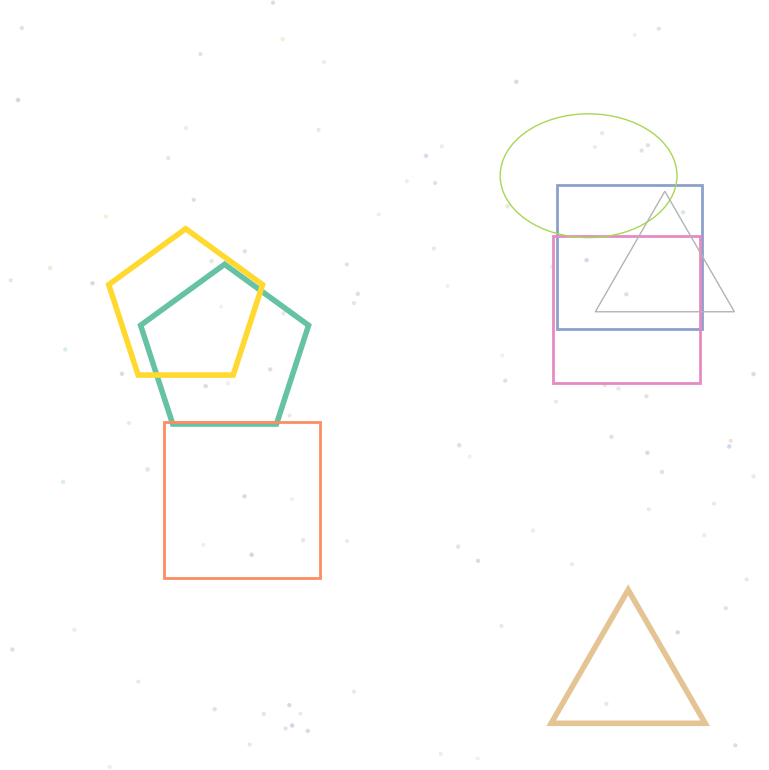[{"shape": "pentagon", "thickness": 2, "radius": 0.57, "center": [0.292, 0.542]}, {"shape": "square", "thickness": 1, "radius": 0.5, "center": [0.314, 0.351]}, {"shape": "square", "thickness": 1, "radius": 0.47, "center": [0.818, 0.666]}, {"shape": "square", "thickness": 1, "radius": 0.48, "center": [0.813, 0.598]}, {"shape": "oval", "thickness": 0.5, "radius": 0.57, "center": [0.764, 0.772]}, {"shape": "pentagon", "thickness": 2, "radius": 0.53, "center": [0.241, 0.598]}, {"shape": "triangle", "thickness": 2, "radius": 0.58, "center": [0.816, 0.118]}, {"shape": "triangle", "thickness": 0.5, "radius": 0.52, "center": [0.863, 0.647]}]